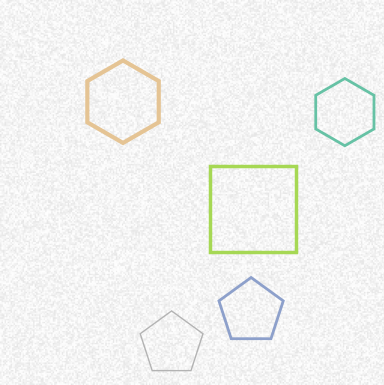[{"shape": "hexagon", "thickness": 2, "radius": 0.44, "center": [0.896, 0.709]}, {"shape": "pentagon", "thickness": 2, "radius": 0.44, "center": [0.652, 0.191]}, {"shape": "square", "thickness": 2.5, "radius": 0.56, "center": [0.657, 0.457]}, {"shape": "hexagon", "thickness": 3, "radius": 0.54, "center": [0.32, 0.736]}, {"shape": "pentagon", "thickness": 1, "radius": 0.43, "center": [0.446, 0.107]}]